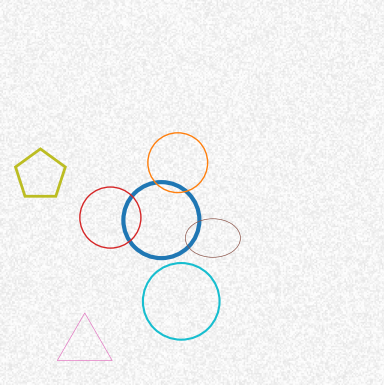[{"shape": "circle", "thickness": 3, "radius": 0.49, "center": [0.419, 0.428]}, {"shape": "circle", "thickness": 1, "radius": 0.39, "center": [0.462, 0.577]}, {"shape": "circle", "thickness": 1, "radius": 0.4, "center": [0.287, 0.435]}, {"shape": "oval", "thickness": 0.5, "radius": 0.36, "center": [0.553, 0.382]}, {"shape": "triangle", "thickness": 0.5, "radius": 0.41, "center": [0.22, 0.105]}, {"shape": "pentagon", "thickness": 2, "radius": 0.34, "center": [0.105, 0.545]}, {"shape": "circle", "thickness": 1.5, "radius": 0.5, "center": [0.471, 0.217]}]